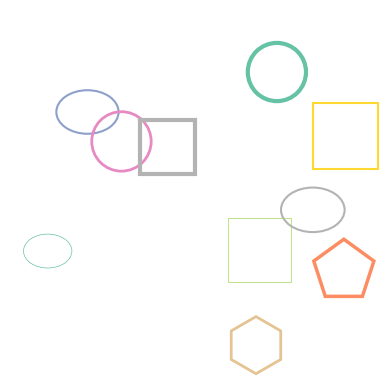[{"shape": "oval", "thickness": 0.5, "radius": 0.31, "center": [0.124, 0.348]}, {"shape": "circle", "thickness": 3, "radius": 0.38, "center": [0.719, 0.813]}, {"shape": "pentagon", "thickness": 2.5, "radius": 0.41, "center": [0.893, 0.297]}, {"shape": "oval", "thickness": 1.5, "radius": 0.4, "center": [0.227, 0.709]}, {"shape": "circle", "thickness": 2, "radius": 0.39, "center": [0.315, 0.633]}, {"shape": "square", "thickness": 0.5, "radius": 0.41, "center": [0.675, 0.351]}, {"shape": "square", "thickness": 1.5, "radius": 0.43, "center": [0.897, 0.646]}, {"shape": "hexagon", "thickness": 2, "radius": 0.37, "center": [0.665, 0.103]}, {"shape": "square", "thickness": 3, "radius": 0.35, "center": [0.435, 0.619]}, {"shape": "oval", "thickness": 1.5, "radius": 0.41, "center": [0.812, 0.455]}]